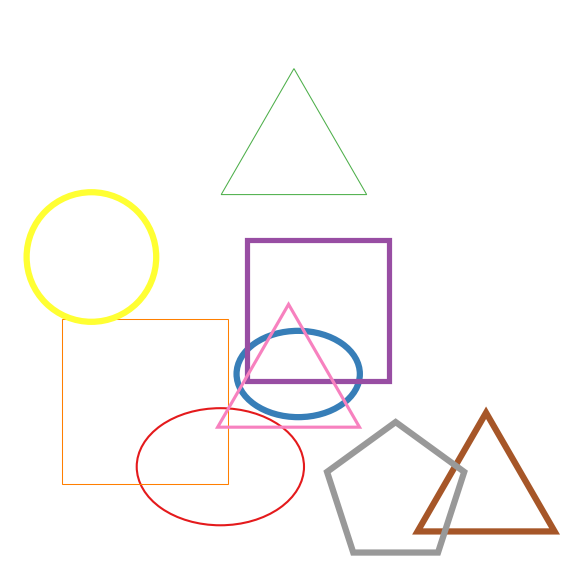[{"shape": "oval", "thickness": 1, "radius": 0.72, "center": [0.382, 0.191]}, {"shape": "oval", "thickness": 3, "radius": 0.53, "center": [0.516, 0.352]}, {"shape": "triangle", "thickness": 0.5, "radius": 0.73, "center": [0.509, 0.735]}, {"shape": "square", "thickness": 2.5, "radius": 0.61, "center": [0.551, 0.462]}, {"shape": "square", "thickness": 0.5, "radius": 0.72, "center": [0.251, 0.304]}, {"shape": "circle", "thickness": 3, "radius": 0.56, "center": [0.158, 0.554]}, {"shape": "triangle", "thickness": 3, "radius": 0.69, "center": [0.842, 0.147]}, {"shape": "triangle", "thickness": 1.5, "radius": 0.71, "center": [0.5, 0.33]}, {"shape": "pentagon", "thickness": 3, "radius": 0.62, "center": [0.685, 0.143]}]